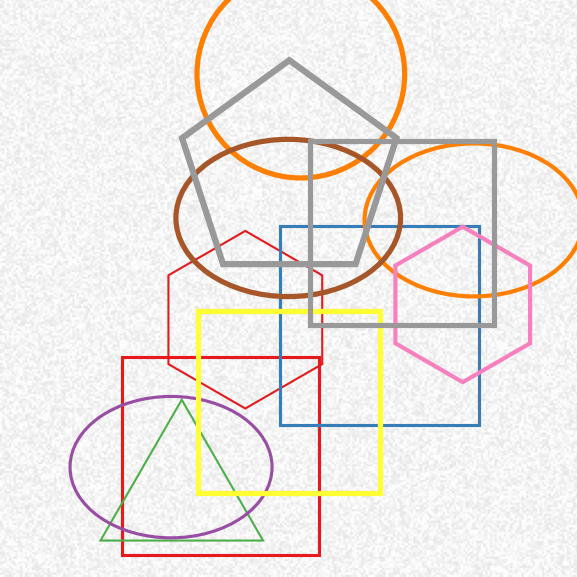[{"shape": "hexagon", "thickness": 1, "radius": 0.77, "center": [0.425, 0.446]}, {"shape": "square", "thickness": 1.5, "radius": 0.85, "center": [0.382, 0.21]}, {"shape": "square", "thickness": 1.5, "radius": 0.86, "center": [0.657, 0.435]}, {"shape": "triangle", "thickness": 1, "radius": 0.81, "center": [0.315, 0.144]}, {"shape": "oval", "thickness": 1.5, "radius": 0.87, "center": [0.296, 0.19]}, {"shape": "oval", "thickness": 2, "radius": 0.95, "center": [0.82, 0.618]}, {"shape": "circle", "thickness": 2.5, "radius": 0.9, "center": [0.521, 0.871]}, {"shape": "square", "thickness": 2.5, "radius": 0.79, "center": [0.5, 0.304]}, {"shape": "oval", "thickness": 2.5, "radius": 0.97, "center": [0.499, 0.622]}, {"shape": "hexagon", "thickness": 2, "radius": 0.67, "center": [0.801, 0.472]}, {"shape": "square", "thickness": 2.5, "radius": 0.8, "center": [0.696, 0.595]}, {"shape": "pentagon", "thickness": 3, "radius": 0.98, "center": [0.501, 0.7]}]